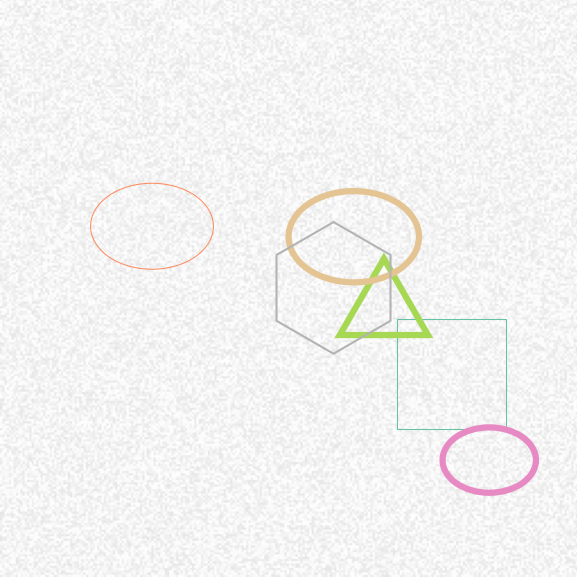[{"shape": "square", "thickness": 0.5, "radius": 0.48, "center": [0.782, 0.351]}, {"shape": "oval", "thickness": 0.5, "radius": 0.53, "center": [0.263, 0.607]}, {"shape": "oval", "thickness": 3, "radius": 0.4, "center": [0.847, 0.202]}, {"shape": "triangle", "thickness": 3, "radius": 0.44, "center": [0.665, 0.463]}, {"shape": "oval", "thickness": 3, "radius": 0.56, "center": [0.613, 0.589]}, {"shape": "hexagon", "thickness": 1, "radius": 0.57, "center": [0.578, 0.501]}]